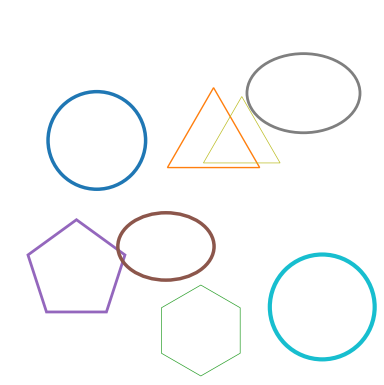[{"shape": "circle", "thickness": 2.5, "radius": 0.63, "center": [0.251, 0.635]}, {"shape": "triangle", "thickness": 1, "radius": 0.69, "center": [0.555, 0.634]}, {"shape": "hexagon", "thickness": 0.5, "radius": 0.59, "center": [0.522, 0.142]}, {"shape": "pentagon", "thickness": 2, "radius": 0.66, "center": [0.199, 0.297]}, {"shape": "oval", "thickness": 2.5, "radius": 0.62, "center": [0.431, 0.36]}, {"shape": "oval", "thickness": 2, "radius": 0.73, "center": [0.788, 0.758]}, {"shape": "triangle", "thickness": 0.5, "radius": 0.58, "center": [0.628, 0.634]}, {"shape": "circle", "thickness": 3, "radius": 0.68, "center": [0.837, 0.203]}]